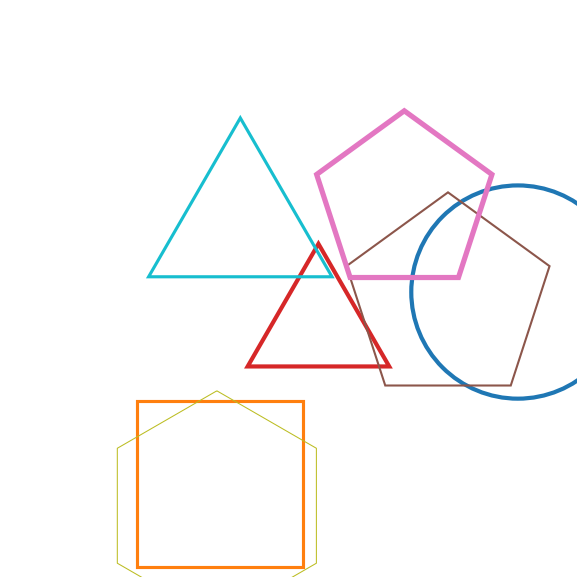[{"shape": "circle", "thickness": 2, "radius": 0.92, "center": [0.897, 0.493]}, {"shape": "square", "thickness": 1.5, "radius": 0.72, "center": [0.382, 0.161]}, {"shape": "triangle", "thickness": 2, "radius": 0.71, "center": [0.551, 0.435]}, {"shape": "pentagon", "thickness": 1, "radius": 0.92, "center": [0.776, 0.481]}, {"shape": "pentagon", "thickness": 2.5, "radius": 0.8, "center": [0.7, 0.648]}, {"shape": "hexagon", "thickness": 0.5, "radius": 1.0, "center": [0.375, 0.123]}, {"shape": "triangle", "thickness": 1.5, "radius": 0.92, "center": [0.416, 0.612]}]